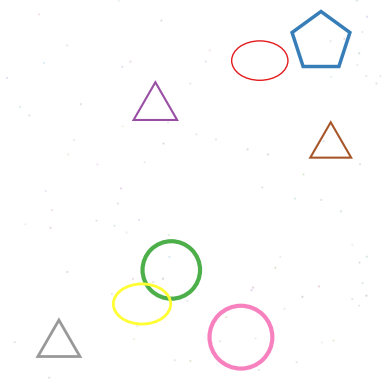[{"shape": "oval", "thickness": 1, "radius": 0.37, "center": [0.675, 0.843]}, {"shape": "pentagon", "thickness": 2.5, "radius": 0.39, "center": [0.834, 0.891]}, {"shape": "circle", "thickness": 3, "radius": 0.37, "center": [0.445, 0.299]}, {"shape": "triangle", "thickness": 1.5, "radius": 0.33, "center": [0.404, 0.721]}, {"shape": "oval", "thickness": 2, "radius": 0.37, "center": [0.369, 0.21]}, {"shape": "triangle", "thickness": 1.5, "radius": 0.31, "center": [0.859, 0.621]}, {"shape": "circle", "thickness": 3, "radius": 0.41, "center": [0.626, 0.124]}, {"shape": "triangle", "thickness": 2, "radius": 0.32, "center": [0.153, 0.106]}]